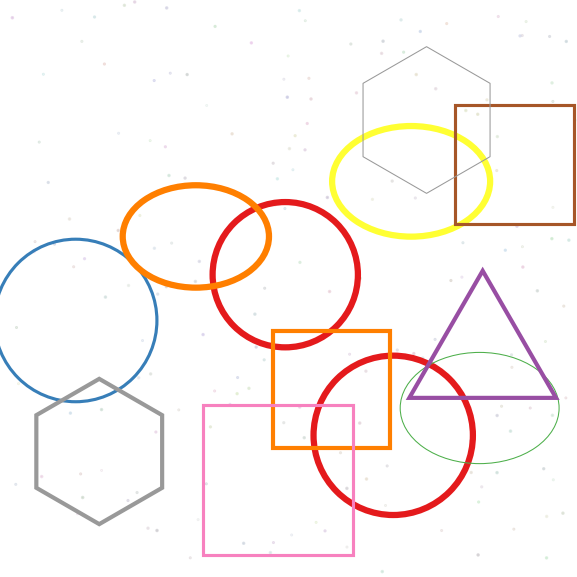[{"shape": "circle", "thickness": 3, "radius": 0.63, "center": [0.494, 0.523]}, {"shape": "circle", "thickness": 3, "radius": 0.69, "center": [0.681, 0.245]}, {"shape": "circle", "thickness": 1.5, "radius": 0.7, "center": [0.131, 0.444]}, {"shape": "oval", "thickness": 0.5, "radius": 0.69, "center": [0.831, 0.293]}, {"shape": "triangle", "thickness": 2, "radius": 0.73, "center": [0.836, 0.384]}, {"shape": "square", "thickness": 2, "radius": 0.51, "center": [0.575, 0.325]}, {"shape": "oval", "thickness": 3, "radius": 0.63, "center": [0.339, 0.59]}, {"shape": "oval", "thickness": 3, "radius": 0.68, "center": [0.712, 0.685]}, {"shape": "square", "thickness": 1.5, "radius": 0.51, "center": [0.891, 0.715]}, {"shape": "square", "thickness": 1.5, "radius": 0.65, "center": [0.481, 0.168]}, {"shape": "hexagon", "thickness": 2, "radius": 0.63, "center": [0.172, 0.217]}, {"shape": "hexagon", "thickness": 0.5, "radius": 0.63, "center": [0.739, 0.791]}]